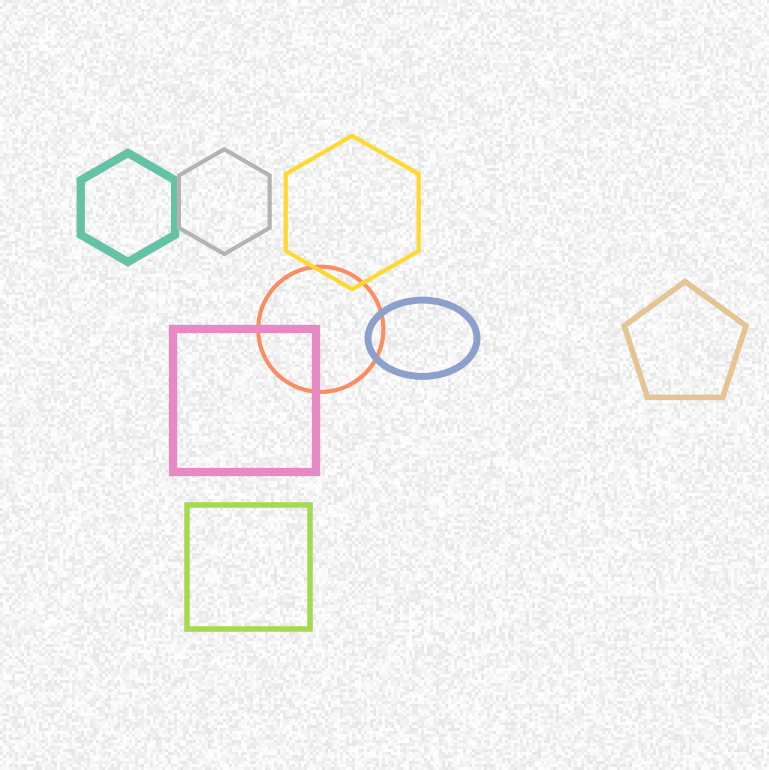[{"shape": "hexagon", "thickness": 3, "radius": 0.35, "center": [0.166, 0.731]}, {"shape": "circle", "thickness": 1.5, "radius": 0.41, "center": [0.417, 0.572]}, {"shape": "oval", "thickness": 2.5, "radius": 0.35, "center": [0.549, 0.561]}, {"shape": "square", "thickness": 3, "radius": 0.46, "center": [0.317, 0.48]}, {"shape": "square", "thickness": 2, "radius": 0.4, "center": [0.323, 0.264]}, {"shape": "hexagon", "thickness": 1.5, "radius": 0.5, "center": [0.457, 0.724]}, {"shape": "pentagon", "thickness": 2, "radius": 0.42, "center": [0.89, 0.551]}, {"shape": "hexagon", "thickness": 1.5, "radius": 0.34, "center": [0.291, 0.738]}]